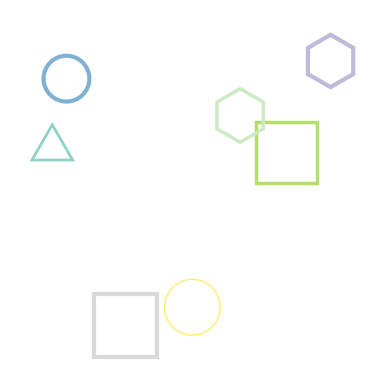[{"shape": "triangle", "thickness": 2, "radius": 0.31, "center": [0.136, 0.615]}, {"shape": "hexagon", "thickness": 3, "radius": 0.34, "center": [0.859, 0.842]}, {"shape": "circle", "thickness": 3, "radius": 0.3, "center": [0.173, 0.796]}, {"shape": "square", "thickness": 2.5, "radius": 0.4, "center": [0.743, 0.603]}, {"shape": "square", "thickness": 3, "radius": 0.41, "center": [0.326, 0.155]}, {"shape": "hexagon", "thickness": 2.5, "radius": 0.35, "center": [0.624, 0.7]}, {"shape": "circle", "thickness": 1, "radius": 0.36, "center": [0.499, 0.202]}]